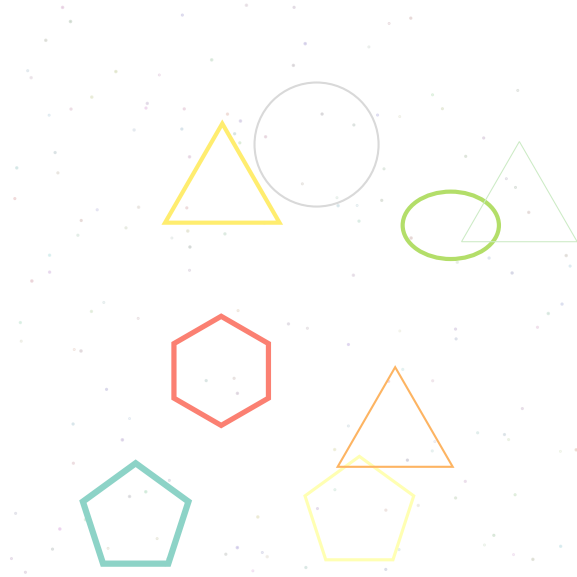[{"shape": "pentagon", "thickness": 3, "radius": 0.48, "center": [0.235, 0.101]}, {"shape": "pentagon", "thickness": 1.5, "radius": 0.49, "center": [0.622, 0.11]}, {"shape": "hexagon", "thickness": 2.5, "radius": 0.47, "center": [0.383, 0.357]}, {"shape": "triangle", "thickness": 1, "radius": 0.58, "center": [0.684, 0.248]}, {"shape": "oval", "thickness": 2, "radius": 0.42, "center": [0.781, 0.609]}, {"shape": "circle", "thickness": 1, "radius": 0.54, "center": [0.548, 0.749]}, {"shape": "triangle", "thickness": 0.5, "radius": 0.58, "center": [0.899, 0.638]}, {"shape": "triangle", "thickness": 2, "radius": 0.57, "center": [0.385, 0.671]}]